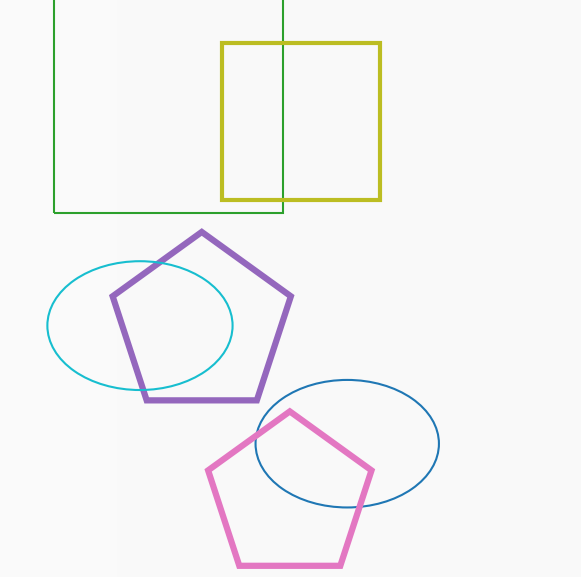[{"shape": "oval", "thickness": 1, "radius": 0.79, "center": [0.597, 0.231]}, {"shape": "square", "thickness": 1, "radius": 0.99, "center": [0.29, 0.828]}, {"shape": "pentagon", "thickness": 3, "radius": 0.81, "center": [0.347, 0.436]}, {"shape": "pentagon", "thickness": 3, "radius": 0.74, "center": [0.499, 0.139]}, {"shape": "square", "thickness": 2, "radius": 0.68, "center": [0.517, 0.789]}, {"shape": "oval", "thickness": 1, "radius": 0.8, "center": [0.241, 0.435]}]